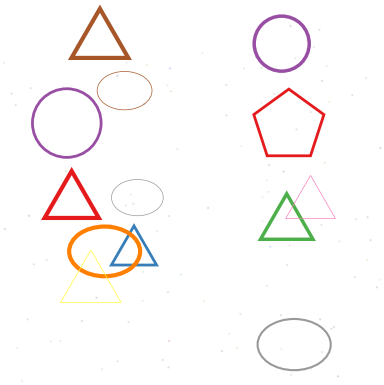[{"shape": "triangle", "thickness": 3, "radius": 0.41, "center": [0.186, 0.475]}, {"shape": "pentagon", "thickness": 2, "radius": 0.48, "center": [0.75, 0.673]}, {"shape": "triangle", "thickness": 2, "radius": 0.34, "center": [0.348, 0.345]}, {"shape": "triangle", "thickness": 2.5, "radius": 0.39, "center": [0.745, 0.418]}, {"shape": "circle", "thickness": 2, "radius": 0.45, "center": [0.173, 0.68]}, {"shape": "circle", "thickness": 2.5, "radius": 0.36, "center": [0.732, 0.887]}, {"shape": "oval", "thickness": 3, "radius": 0.46, "center": [0.272, 0.347]}, {"shape": "triangle", "thickness": 0.5, "radius": 0.45, "center": [0.236, 0.26]}, {"shape": "oval", "thickness": 0.5, "radius": 0.36, "center": [0.324, 0.765]}, {"shape": "triangle", "thickness": 3, "radius": 0.43, "center": [0.26, 0.892]}, {"shape": "triangle", "thickness": 0.5, "radius": 0.37, "center": [0.807, 0.47]}, {"shape": "oval", "thickness": 0.5, "radius": 0.34, "center": [0.357, 0.487]}, {"shape": "oval", "thickness": 1.5, "radius": 0.47, "center": [0.764, 0.105]}]